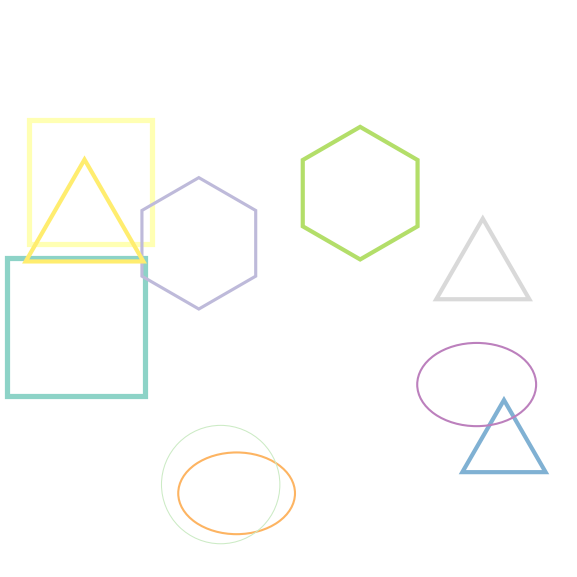[{"shape": "square", "thickness": 2.5, "radius": 0.6, "center": [0.132, 0.433]}, {"shape": "square", "thickness": 2.5, "radius": 0.53, "center": [0.156, 0.684]}, {"shape": "hexagon", "thickness": 1.5, "radius": 0.57, "center": [0.344, 0.578]}, {"shape": "triangle", "thickness": 2, "radius": 0.42, "center": [0.873, 0.223]}, {"shape": "oval", "thickness": 1, "radius": 0.51, "center": [0.41, 0.145]}, {"shape": "hexagon", "thickness": 2, "radius": 0.57, "center": [0.624, 0.665]}, {"shape": "triangle", "thickness": 2, "radius": 0.47, "center": [0.836, 0.527]}, {"shape": "oval", "thickness": 1, "radius": 0.51, "center": [0.825, 0.333]}, {"shape": "circle", "thickness": 0.5, "radius": 0.51, "center": [0.382, 0.16]}, {"shape": "triangle", "thickness": 2, "radius": 0.59, "center": [0.146, 0.605]}]